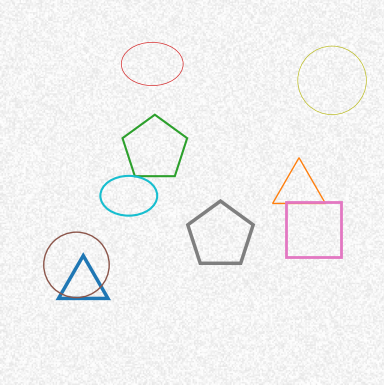[{"shape": "triangle", "thickness": 2.5, "radius": 0.37, "center": [0.216, 0.262]}, {"shape": "triangle", "thickness": 1, "radius": 0.4, "center": [0.777, 0.511]}, {"shape": "pentagon", "thickness": 1.5, "radius": 0.44, "center": [0.402, 0.614]}, {"shape": "oval", "thickness": 0.5, "radius": 0.4, "center": [0.395, 0.834]}, {"shape": "circle", "thickness": 1, "radius": 0.43, "center": [0.199, 0.312]}, {"shape": "square", "thickness": 2, "radius": 0.36, "center": [0.814, 0.404]}, {"shape": "pentagon", "thickness": 2.5, "radius": 0.45, "center": [0.573, 0.388]}, {"shape": "circle", "thickness": 0.5, "radius": 0.45, "center": [0.863, 0.791]}, {"shape": "oval", "thickness": 1.5, "radius": 0.37, "center": [0.335, 0.492]}]